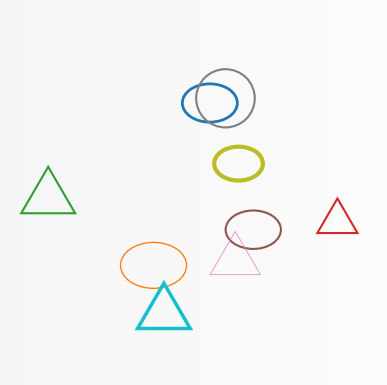[{"shape": "oval", "thickness": 2, "radius": 0.35, "center": [0.541, 0.732]}, {"shape": "oval", "thickness": 1, "radius": 0.43, "center": [0.396, 0.311]}, {"shape": "triangle", "thickness": 1.5, "radius": 0.4, "center": [0.124, 0.486]}, {"shape": "triangle", "thickness": 1.5, "radius": 0.3, "center": [0.871, 0.425]}, {"shape": "oval", "thickness": 1.5, "radius": 0.36, "center": [0.654, 0.403]}, {"shape": "triangle", "thickness": 0.5, "radius": 0.38, "center": [0.607, 0.324]}, {"shape": "circle", "thickness": 1.5, "radius": 0.38, "center": [0.582, 0.745]}, {"shape": "oval", "thickness": 3, "radius": 0.31, "center": [0.616, 0.575]}, {"shape": "triangle", "thickness": 2.5, "radius": 0.39, "center": [0.423, 0.186]}]